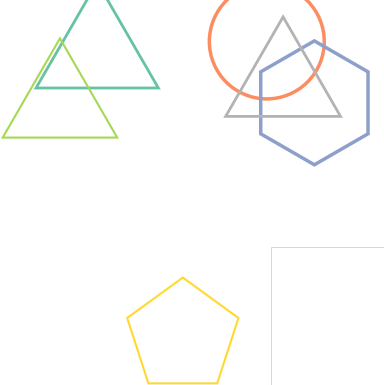[{"shape": "triangle", "thickness": 2, "radius": 0.92, "center": [0.252, 0.863]}, {"shape": "circle", "thickness": 2.5, "radius": 0.75, "center": [0.693, 0.892]}, {"shape": "hexagon", "thickness": 2.5, "radius": 0.8, "center": [0.817, 0.733]}, {"shape": "triangle", "thickness": 1.5, "radius": 0.86, "center": [0.156, 0.729]}, {"shape": "pentagon", "thickness": 1.5, "radius": 0.76, "center": [0.475, 0.127]}, {"shape": "square", "thickness": 0.5, "radius": 0.95, "center": [0.893, 0.169]}, {"shape": "triangle", "thickness": 2, "radius": 0.86, "center": [0.735, 0.784]}]